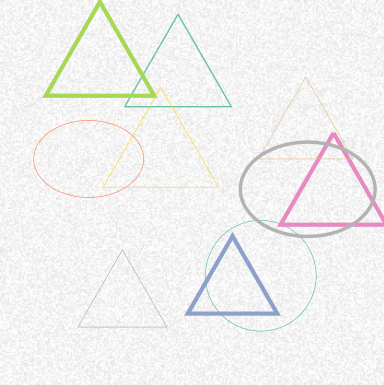[{"shape": "circle", "thickness": 0.5, "radius": 0.72, "center": [0.677, 0.284]}, {"shape": "triangle", "thickness": 1, "radius": 0.8, "center": [0.462, 0.803]}, {"shape": "oval", "thickness": 0.5, "radius": 0.71, "center": [0.23, 0.587]}, {"shape": "triangle", "thickness": 3, "radius": 0.67, "center": [0.604, 0.253]}, {"shape": "triangle", "thickness": 3, "radius": 0.79, "center": [0.866, 0.496]}, {"shape": "triangle", "thickness": 3, "radius": 0.81, "center": [0.26, 0.833]}, {"shape": "triangle", "thickness": 0.5, "radius": 0.87, "center": [0.418, 0.6]}, {"shape": "triangle", "thickness": 0.5, "radius": 0.71, "center": [0.794, 0.658]}, {"shape": "triangle", "thickness": 0.5, "radius": 0.67, "center": [0.318, 0.217]}, {"shape": "oval", "thickness": 2.5, "radius": 0.87, "center": [0.799, 0.508]}]